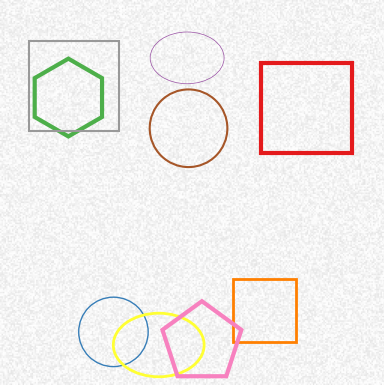[{"shape": "square", "thickness": 3, "radius": 0.59, "center": [0.797, 0.72]}, {"shape": "circle", "thickness": 1, "radius": 0.45, "center": [0.295, 0.138]}, {"shape": "hexagon", "thickness": 3, "radius": 0.5, "center": [0.178, 0.747]}, {"shape": "oval", "thickness": 0.5, "radius": 0.48, "center": [0.486, 0.85]}, {"shape": "square", "thickness": 2, "radius": 0.41, "center": [0.688, 0.194]}, {"shape": "oval", "thickness": 2, "radius": 0.59, "center": [0.412, 0.104]}, {"shape": "circle", "thickness": 1.5, "radius": 0.5, "center": [0.49, 0.667]}, {"shape": "pentagon", "thickness": 3, "radius": 0.54, "center": [0.524, 0.11]}, {"shape": "square", "thickness": 1.5, "radius": 0.58, "center": [0.191, 0.777]}]